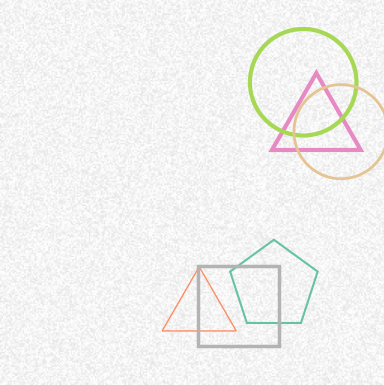[{"shape": "pentagon", "thickness": 1.5, "radius": 0.6, "center": [0.711, 0.258]}, {"shape": "triangle", "thickness": 1, "radius": 0.56, "center": [0.517, 0.196]}, {"shape": "triangle", "thickness": 3, "radius": 0.67, "center": [0.822, 0.677]}, {"shape": "circle", "thickness": 3, "radius": 0.69, "center": [0.788, 0.786]}, {"shape": "circle", "thickness": 2, "radius": 0.61, "center": [0.886, 0.658]}, {"shape": "square", "thickness": 2.5, "radius": 0.52, "center": [0.619, 0.205]}]